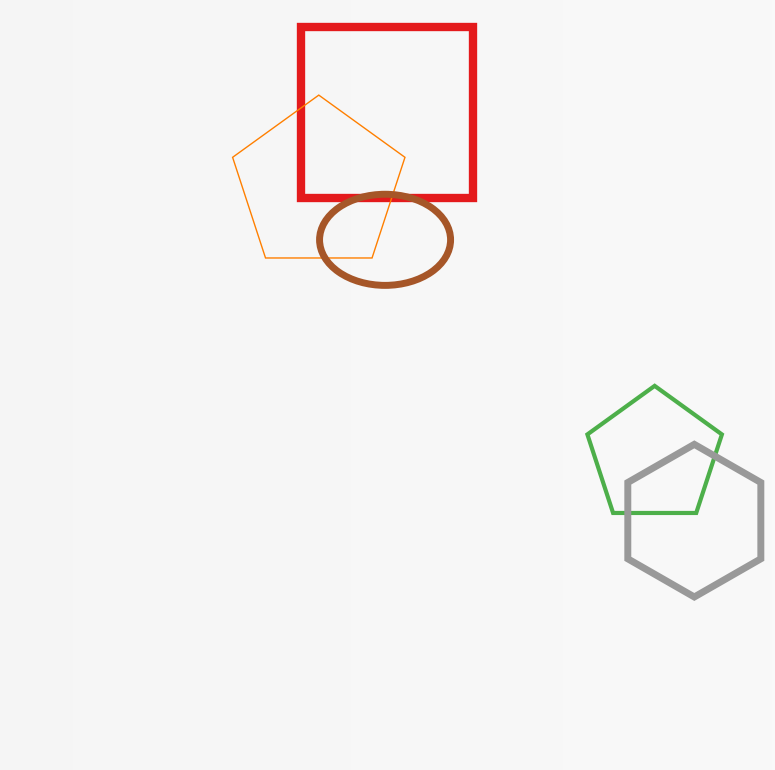[{"shape": "square", "thickness": 3, "radius": 0.55, "center": [0.499, 0.854]}, {"shape": "pentagon", "thickness": 1.5, "radius": 0.46, "center": [0.845, 0.408]}, {"shape": "pentagon", "thickness": 0.5, "radius": 0.58, "center": [0.411, 0.76]}, {"shape": "oval", "thickness": 2.5, "radius": 0.42, "center": [0.497, 0.689]}, {"shape": "hexagon", "thickness": 2.5, "radius": 0.5, "center": [0.896, 0.324]}]